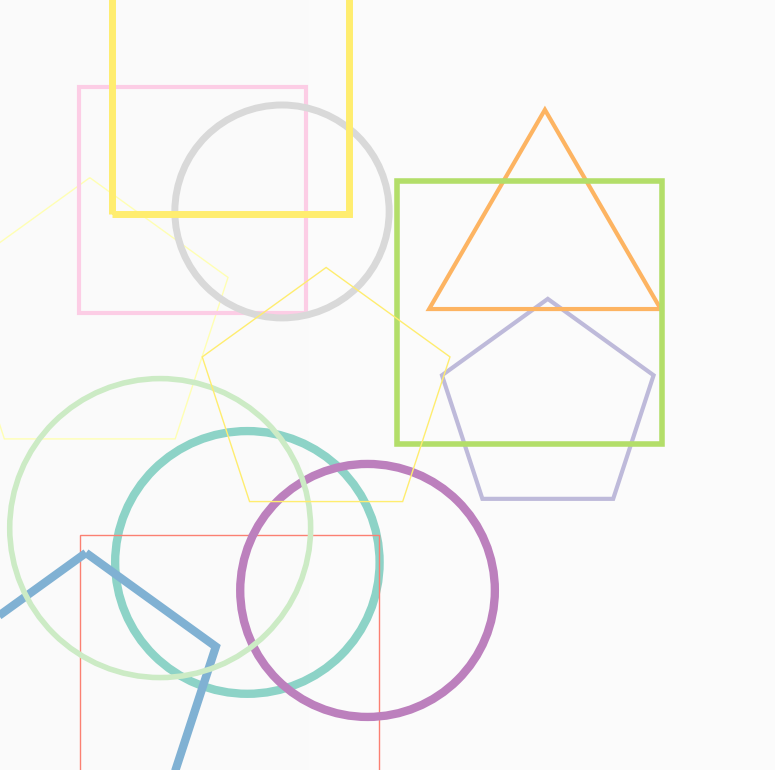[{"shape": "circle", "thickness": 3, "radius": 0.85, "center": [0.319, 0.27]}, {"shape": "pentagon", "thickness": 0.5, "radius": 0.94, "center": [0.116, 0.582]}, {"shape": "pentagon", "thickness": 1.5, "radius": 0.72, "center": [0.707, 0.468]}, {"shape": "square", "thickness": 0.5, "radius": 0.96, "center": [0.296, 0.112]}, {"shape": "pentagon", "thickness": 3, "radius": 0.88, "center": [0.111, 0.106]}, {"shape": "triangle", "thickness": 1.5, "radius": 0.86, "center": [0.703, 0.685]}, {"shape": "square", "thickness": 2, "radius": 0.86, "center": [0.684, 0.594]}, {"shape": "square", "thickness": 1.5, "radius": 0.73, "center": [0.248, 0.741]}, {"shape": "circle", "thickness": 2.5, "radius": 0.69, "center": [0.364, 0.725]}, {"shape": "circle", "thickness": 3, "radius": 0.82, "center": [0.474, 0.233]}, {"shape": "circle", "thickness": 2, "radius": 0.97, "center": [0.207, 0.314]}, {"shape": "square", "thickness": 2.5, "radius": 0.76, "center": [0.297, 0.875]}, {"shape": "pentagon", "thickness": 0.5, "radius": 0.84, "center": [0.421, 0.485]}]